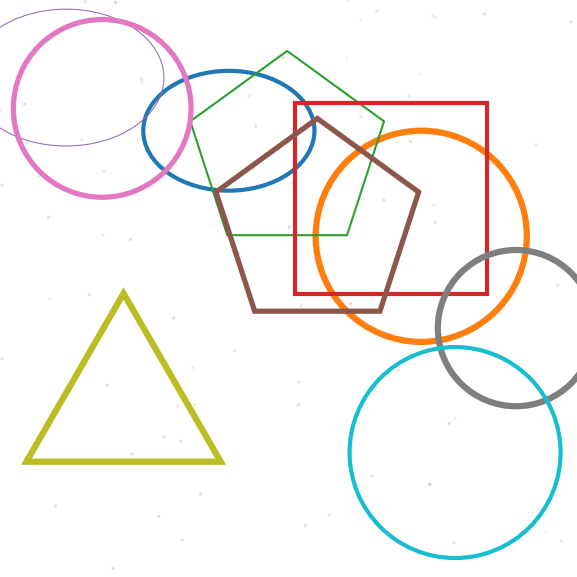[{"shape": "oval", "thickness": 2, "radius": 0.74, "center": [0.396, 0.773]}, {"shape": "circle", "thickness": 3, "radius": 0.91, "center": [0.729, 0.59]}, {"shape": "pentagon", "thickness": 1, "radius": 0.88, "center": [0.497, 0.735]}, {"shape": "square", "thickness": 2, "radius": 0.83, "center": [0.677, 0.655]}, {"shape": "oval", "thickness": 0.5, "radius": 0.85, "center": [0.115, 0.865]}, {"shape": "pentagon", "thickness": 2.5, "radius": 0.92, "center": [0.549, 0.61]}, {"shape": "circle", "thickness": 2.5, "radius": 0.77, "center": [0.177, 0.811]}, {"shape": "circle", "thickness": 3, "radius": 0.68, "center": [0.893, 0.431]}, {"shape": "triangle", "thickness": 3, "radius": 0.97, "center": [0.214, 0.297]}, {"shape": "circle", "thickness": 2, "radius": 0.91, "center": [0.788, 0.216]}]